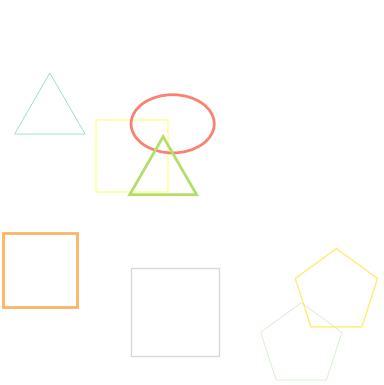[{"shape": "triangle", "thickness": 0.5, "radius": 0.53, "center": [0.129, 0.705]}, {"shape": "square", "thickness": 1.5, "radius": 0.47, "center": [0.343, 0.595]}, {"shape": "oval", "thickness": 2, "radius": 0.54, "center": [0.448, 0.678]}, {"shape": "square", "thickness": 2, "radius": 0.48, "center": [0.104, 0.298]}, {"shape": "triangle", "thickness": 2, "radius": 0.5, "center": [0.424, 0.544]}, {"shape": "square", "thickness": 1, "radius": 0.57, "center": [0.455, 0.191]}, {"shape": "pentagon", "thickness": 0.5, "radius": 0.55, "center": [0.783, 0.103]}, {"shape": "pentagon", "thickness": 1, "radius": 0.56, "center": [0.874, 0.242]}]